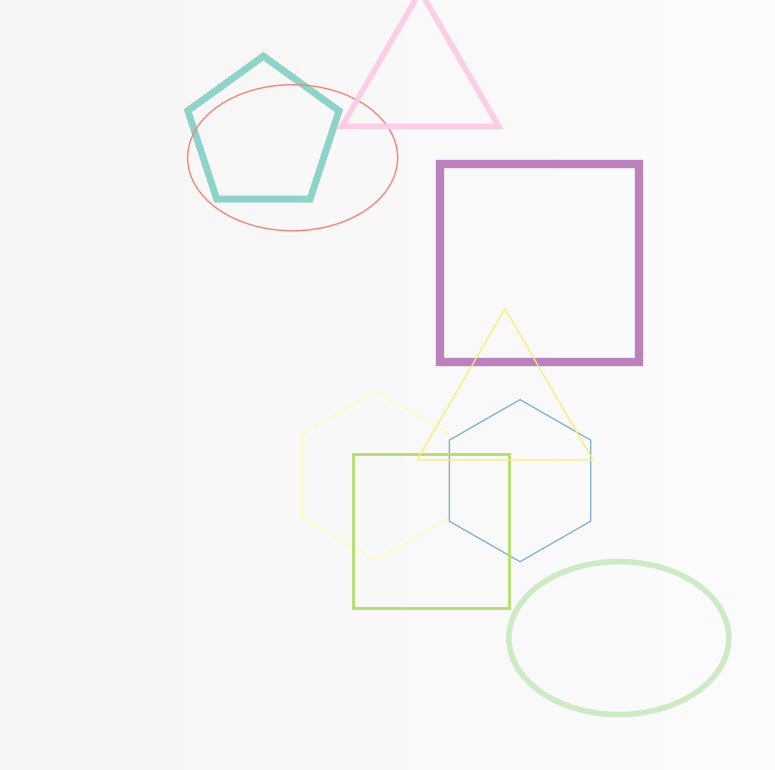[{"shape": "pentagon", "thickness": 2.5, "radius": 0.51, "center": [0.34, 0.824]}, {"shape": "hexagon", "thickness": 0.5, "radius": 0.55, "center": [0.485, 0.382]}, {"shape": "oval", "thickness": 0.5, "radius": 0.68, "center": [0.378, 0.795]}, {"shape": "hexagon", "thickness": 0.5, "radius": 0.53, "center": [0.671, 0.376]}, {"shape": "square", "thickness": 1, "radius": 0.5, "center": [0.556, 0.311]}, {"shape": "triangle", "thickness": 2, "radius": 0.58, "center": [0.542, 0.894]}, {"shape": "square", "thickness": 3, "radius": 0.64, "center": [0.696, 0.658]}, {"shape": "oval", "thickness": 2, "radius": 0.71, "center": [0.799, 0.171]}, {"shape": "triangle", "thickness": 0.5, "radius": 0.66, "center": [0.652, 0.468]}]